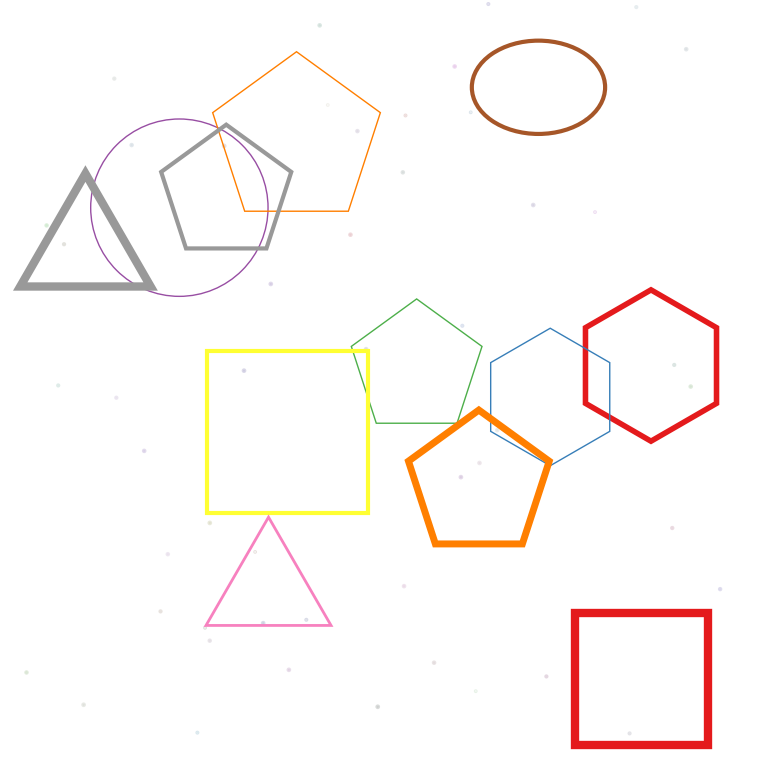[{"shape": "square", "thickness": 3, "radius": 0.43, "center": [0.833, 0.118]}, {"shape": "hexagon", "thickness": 2, "radius": 0.49, "center": [0.845, 0.525]}, {"shape": "hexagon", "thickness": 0.5, "radius": 0.45, "center": [0.715, 0.484]}, {"shape": "pentagon", "thickness": 0.5, "radius": 0.45, "center": [0.541, 0.523]}, {"shape": "circle", "thickness": 0.5, "radius": 0.58, "center": [0.233, 0.73]}, {"shape": "pentagon", "thickness": 0.5, "radius": 0.57, "center": [0.385, 0.818]}, {"shape": "pentagon", "thickness": 2.5, "radius": 0.48, "center": [0.622, 0.371]}, {"shape": "square", "thickness": 1.5, "radius": 0.53, "center": [0.373, 0.439]}, {"shape": "oval", "thickness": 1.5, "radius": 0.43, "center": [0.699, 0.887]}, {"shape": "triangle", "thickness": 1, "radius": 0.47, "center": [0.349, 0.235]}, {"shape": "triangle", "thickness": 3, "radius": 0.49, "center": [0.111, 0.677]}, {"shape": "pentagon", "thickness": 1.5, "radius": 0.44, "center": [0.294, 0.749]}]